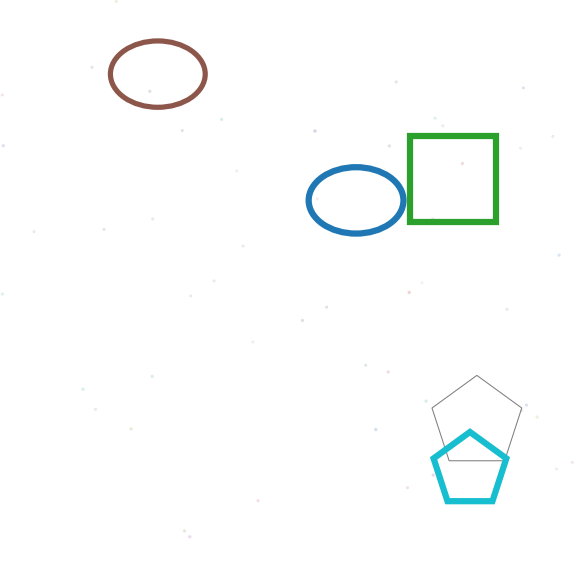[{"shape": "oval", "thickness": 3, "radius": 0.41, "center": [0.617, 0.652]}, {"shape": "square", "thickness": 3, "radius": 0.37, "center": [0.784, 0.69]}, {"shape": "oval", "thickness": 2.5, "radius": 0.41, "center": [0.273, 0.871]}, {"shape": "pentagon", "thickness": 0.5, "radius": 0.41, "center": [0.826, 0.267]}, {"shape": "pentagon", "thickness": 3, "radius": 0.33, "center": [0.814, 0.185]}]